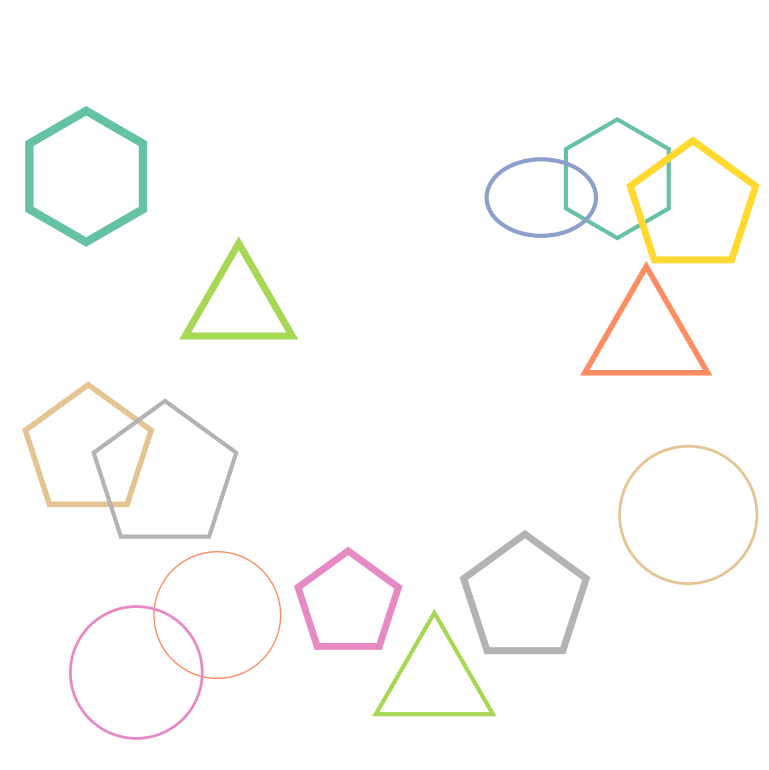[{"shape": "hexagon", "thickness": 1.5, "radius": 0.39, "center": [0.802, 0.768]}, {"shape": "hexagon", "thickness": 3, "radius": 0.43, "center": [0.112, 0.771]}, {"shape": "triangle", "thickness": 2, "radius": 0.46, "center": [0.839, 0.562]}, {"shape": "circle", "thickness": 0.5, "radius": 0.41, "center": [0.282, 0.201]}, {"shape": "oval", "thickness": 1.5, "radius": 0.36, "center": [0.703, 0.743]}, {"shape": "pentagon", "thickness": 2.5, "radius": 0.34, "center": [0.452, 0.216]}, {"shape": "circle", "thickness": 1, "radius": 0.43, "center": [0.177, 0.127]}, {"shape": "triangle", "thickness": 2.5, "radius": 0.4, "center": [0.31, 0.604]}, {"shape": "triangle", "thickness": 1.5, "radius": 0.44, "center": [0.564, 0.116]}, {"shape": "pentagon", "thickness": 2.5, "radius": 0.43, "center": [0.9, 0.732]}, {"shape": "pentagon", "thickness": 2, "radius": 0.43, "center": [0.115, 0.415]}, {"shape": "circle", "thickness": 1, "radius": 0.45, "center": [0.894, 0.331]}, {"shape": "pentagon", "thickness": 2.5, "radius": 0.42, "center": [0.682, 0.223]}, {"shape": "pentagon", "thickness": 1.5, "radius": 0.49, "center": [0.214, 0.382]}]